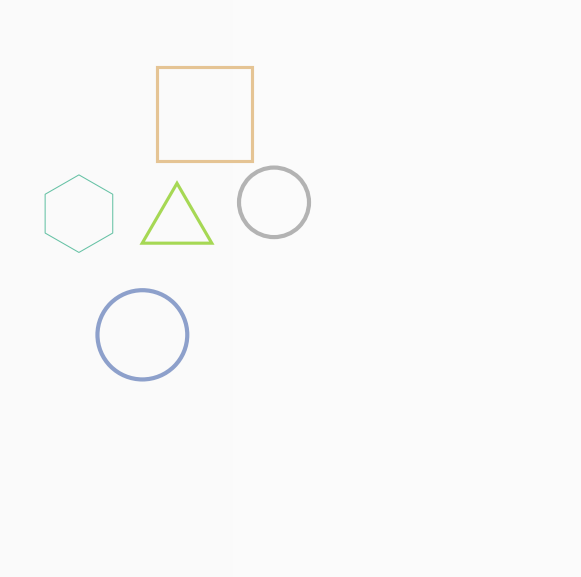[{"shape": "hexagon", "thickness": 0.5, "radius": 0.34, "center": [0.136, 0.629]}, {"shape": "circle", "thickness": 2, "radius": 0.39, "center": [0.245, 0.419]}, {"shape": "triangle", "thickness": 1.5, "radius": 0.35, "center": [0.305, 0.613]}, {"shape": "square", "thickness": 1.5, "radius": 0.41, "center": [0.352, 0.802]}, {"shape": "circle", "thickness": 2, "radius": 0.3, "center": [0.471, 0.649]}]